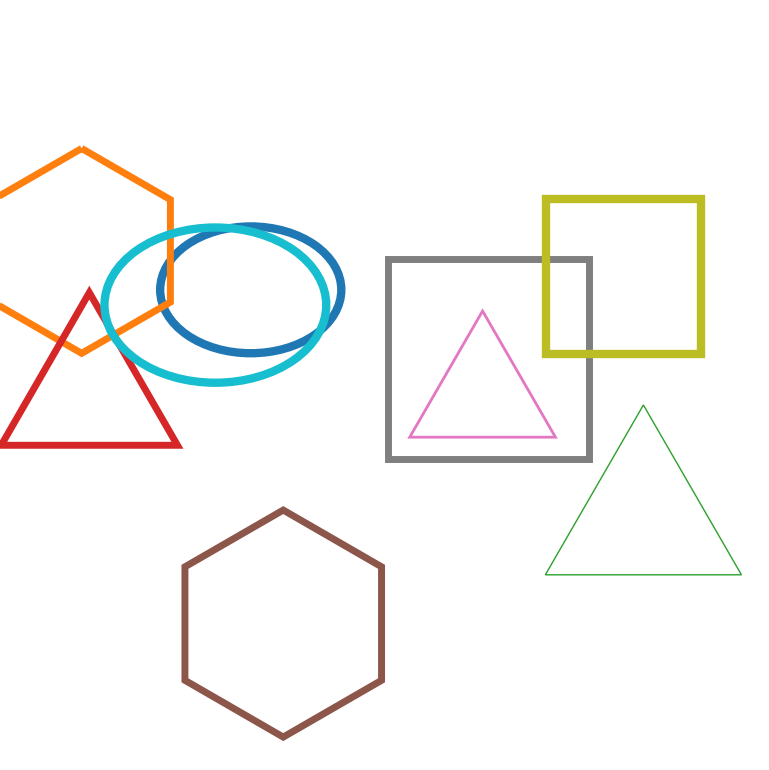[{"shape": "oval", "thickness": 3, "radius": 0.59, "center": [0.326, 0.624]}, {"shape": "hexagon", "thickness": 2.5, "radius": 0.67, "center": [0.106, 0.674]}, {"shape": "triangle", "thickness": 0.5, "radius": 0.74, "center": [0.836, 0.327]}, {"shape": "triangle", "thickness": 2.5, "radius": 0.66, "center": [0.116, 0.488]}, {"shape": "hexagon", "thickness": 2.5, "radius": 0.74, "center": [0.368, 0.19]}, {"shape": "triangle", "thickness": 1, "radius": 0.55, "center": [0.627, 0.487]}, {"shape": "square", "thickness": 2.5, "radius": 0.65, "center": [0.634, 0.534]}, {"shape": "square", "thickness": 3, "radius": 0.5, "center": [0.81, 0.64]}, {"shape": "oval", "thickness": 3, "radius": 0.72, "center": [0.28, 0.604]}]